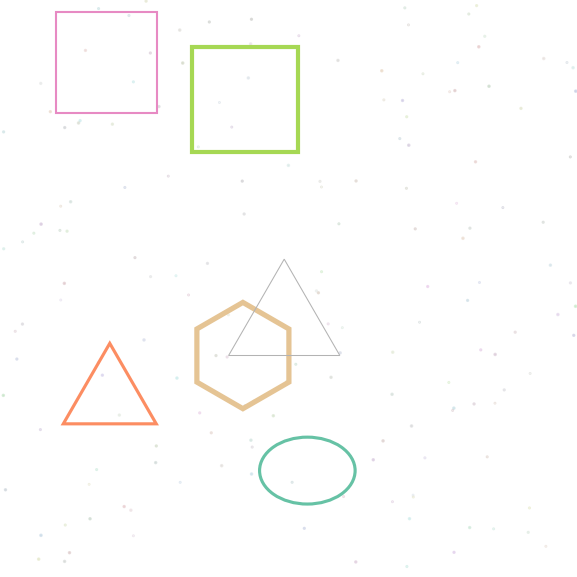[{"shape": "oval", "thickness": 1.5, "radius": 0.41, "center": [0.532, 0.184]}, {"shape": "triangle", "thickness": 1.5, "radius": 0.46, "center": [0.19, 0.312]}, {"shape": "square", "thickness": 1, "radius": 0.44, "center": [0.185, 0.891]}, {"shape": "square", "thickness": 2, "radius": 0.46, "center": [0.424, 0.826]}, {"shape": "hexagon", "thickness": 2.5, "radius": 0.46, "center": [0.421, 0.383]}, {"shape": "triangle", "thickness": 0.5, "radius": 0.56, "center": [0.492, 0.439]}]